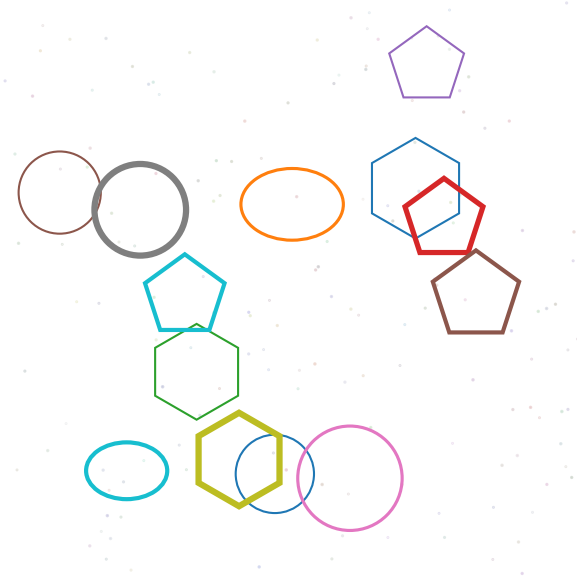[{"shape": "circle", "thickness": 1, "radius": 0.34, "center": [0.476, 0.179]}, {"shape": "hexagon", "thickness": 1, "radius": 0.44, "center": [0.72, 0.673]}, {"shape": "oval", "thickness": 1.5, "radius": 0.44, "center": [0.506, 0.645]}, {"shape": "hexagon", "thickness": 1, "radius": 0.41, "center": [0.34, 0.355]}, {"shape": "pentagon", "thickness": 2.5, "radius": 0.35, "center": [0.769, 0.619]}, {"shape": "pentagon", "thickness": 1, "radius": 0.34, "center": [0.739, 0.886]}, {"shape": "circle", "thickness": 1, "radius": 0.36, "center": [0.103, 0.666]}, {"shape": "pentagon", "thickness": 2, "radius": 0.39, "center": [0.824, 0.487]}, {"shape": "circle", "thickness": 1.5, "radius": 0.45, "center": [0.606, 0.171]}, {"shape": "circle", "thickness": 3, "radius": 0.4, "center": [0.243, 0.636]}, {"shape": "hexagon", "thickness": 3, "radius": 0.4, "center": [0.414, 0.203]}, {"shape": "oval", "thickness": 2, "radius": 0.35, "center": [0.219, 0.184]}, {"shape": "pentagon", "thickness": 2, "radius": 0.36, "center": [0.32, 0.486]}]